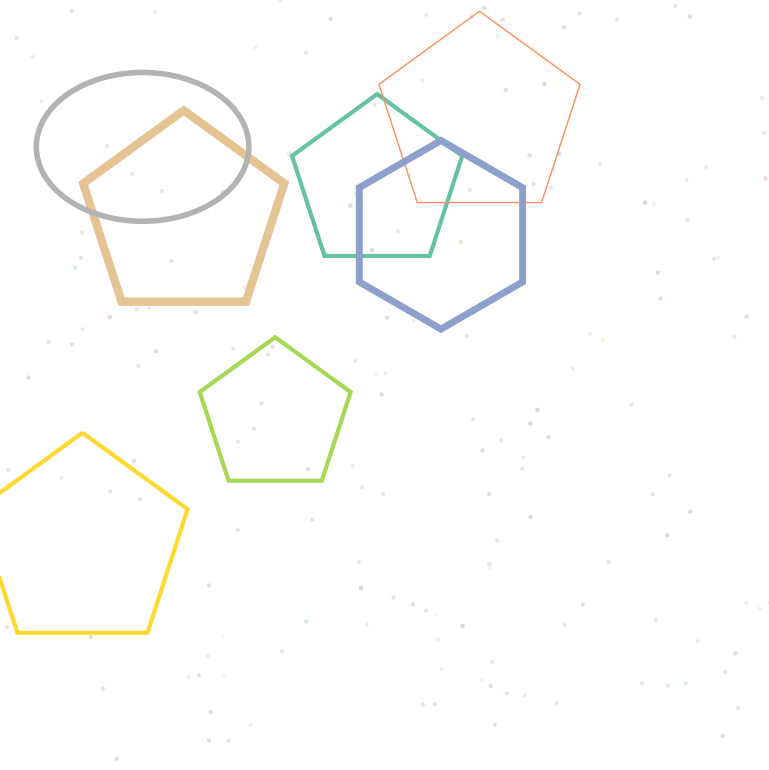[{"shape": "pentagon", "thickness": 1.5, "radius": 0.58, "center": [0.49, 0.762]}, {"shape": "pentagon", "thickness": 0.5, "radius": 0.69, "center": [0.623, 0.848]}, {"shape": "hexagon", "thickness": 2.5, "radius": 0.61, "center": [0.573, 0.695]}, {"shape": "pentagon", "thickness": 1.5, "radius": 0.52, "center": [0.357, 0.459]}, {"shape": "pentagon", "thickness": 1.5, "radius": 0.72, "center": [0.107, 0.294]}, {"shape": "pentagon", "thickness": 3, "radius": 0.69, "center": [0.239, 0.719]}, {"shape": "oval", "thickness": 2, "radius": 0.69, "center": [0.185, 0.809]}]